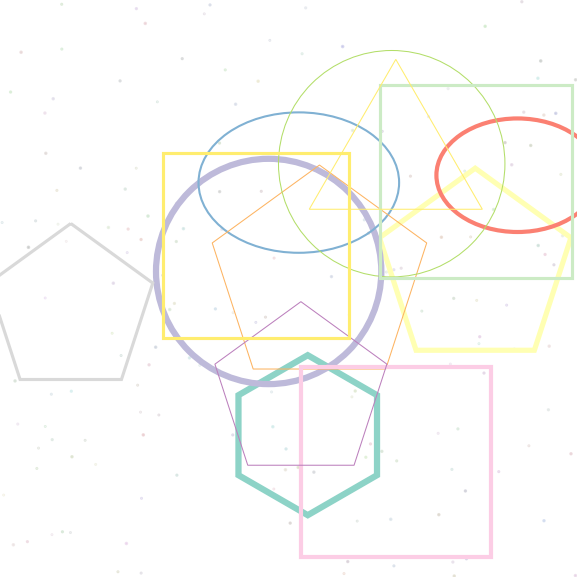[{"shape": "hexagon", "thickness": 3, "radius": 0.69, "center": [0.533, 0.246]}, {"shape": "pentagon", "thickness": 2.5, "radius": 0.87, "center": [0.823, 0.534]}, {"shape": "circle", "thickness": 3, "radius": 0.98, "center": [0.465, 0.529]}, {"shape": "oval", "thickness": 2, "radius": 0.7, "center": [0.896, 0.696]}, {"shape": "oval", "thickness": 1, "radius": 0.87, "center": [0.517, 0.683]}, {"shape": "pentagon", "thickness": 0.5, "radius": 0.98, "center": [0.553, 0.518]}, {"shape": "circle", "thickness": 0.5, "radius": 0.98, "center": [0.678, 0.716]}, {"shape": "square", "thickness": 2, "radius": 0.82, "center": [0.686, 0.199]}, {"shape": "pentagon", "thickness": 1.5, "radius": 0.75, "center": [0.123, 0.463]}, {"shape": "pentagon", "thickness": 0.5, "radius": 0.78, "center": [0.521, 0.32]}, {"shape": "square", "thickness": 1.5, "radius": 0.83, "center": [0.824, 0.685]}, {"shape": "square", "thickness": 1.5, "radius": 0.8, "center": [0.443, 0.574]}, {"shape": "triangle", "thickness": 0.5, "radius": 0.87, "center": [0.685, 0.723]}]